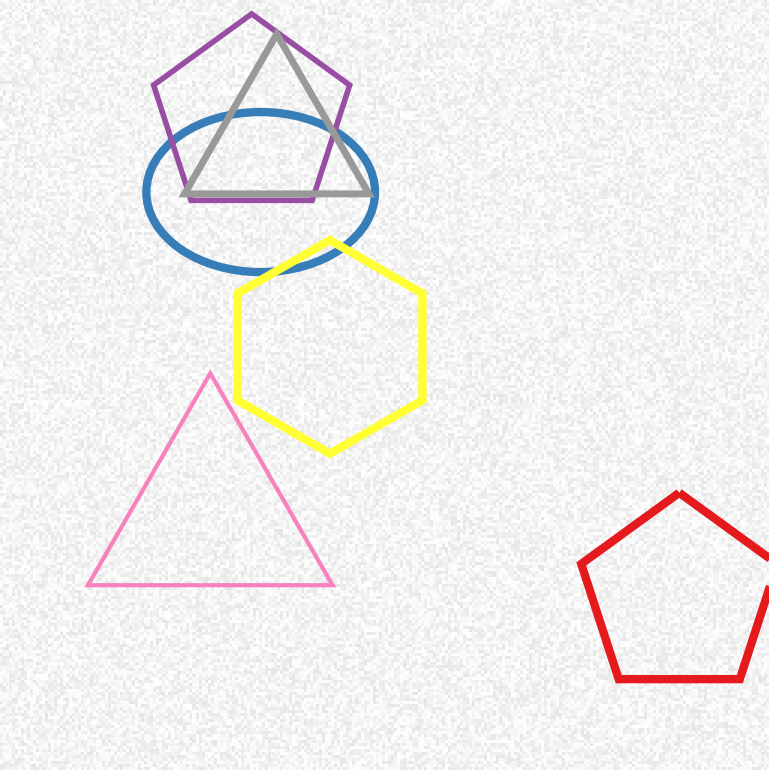[{"shape": "pentagon", "thickness": 3, "radius": 0.67, "center": [0.882, 0.226]}, {"shape": "oval", "thickness": 3, "radius": 0.74, "center": [0.339, 0.751]}, {"shape": "pentagon", "thickness": 2, "radius": 0.67, "center": [0.327, 0.848]}, {"shape": "hexagon", "thickness": 3, "radius": 0.69, "center": [0.429, 0.549]}, {"shape": "triangle", "thickness": 1.5, "radius": 0.92, "center": [0.273, 0.332]}, {"shape": "triangle", "thickness": 2.5, "radius": 0.69, "center": [0.359, 0.817]}]